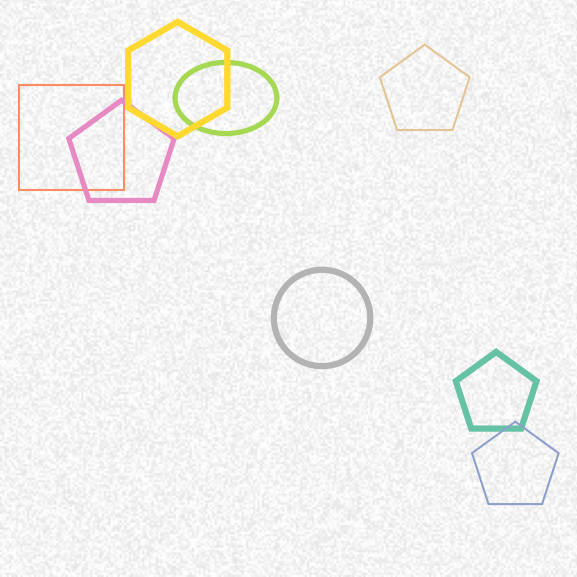[{"shape": "pentagon", "thickness": 3, "radius": 0.37, "center": [0.859, 0.316]}, {"shape": "square", "thickness": 1, "radius": 0.45, "center": [0.123, 0.762]}, {"shape": "pentagon", "thickness": 1, "radius": 0.39, "center": [0.892, 0.19]}, {"shape": "pentagon", "thickness": 2.5, "radius": 0.48, "center": [0.21, 0.73]}, {"shape": "oval", "thickness": 2.5, "radius": 0.44, "center": [0.391, 0.829]}, {"shape": "hexagon", "thickness": 3, "radius": 0.5, "center": [0.308, 0.862]}, {"shape": "pentagon", "thickness": 1, "radius": 0.41, "center": [0.736, 0.84]}, {"shape": "circle", "thickness": 3, "radius": 0.42, "center": [0.558, 0.449]}]